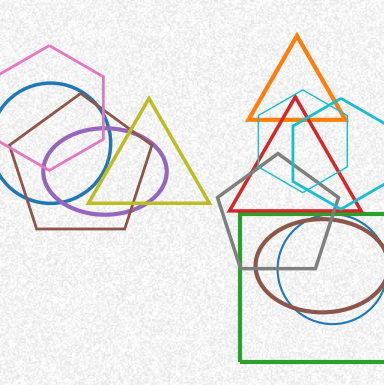[{"shape": "circle", "thickness": 1.5, "radius": 0.71, "center": [0.864, 0.301]}, {"shape": "circle", "thickness": 2.5, "radius": 0.78, "center": [0.131, 0.628]}, {"shape": "triangle", "thickness": 3, "radius": 0.73, "center": [0.771, 0.762]}, {"shape": "square", "thickness": 3, "radius": 0.96, "center": [0.817, 0.252]}, {"shape": "triangle", "thickness": 2.5, "radius": 0.99, "center": [0.767, 0.551]}, {"shape": "oval", "thickness": 3, "radius": 0.8, "center": [0.273, 0.555]}, {"shape": "pentagon", "thickness": 2, "radius": 0.97, "center": [0.21, 0.563]}, {"shape": "oval", "thickness": 3, "radius": 0.86, "center": [0.837, 0.31]}, {"shape": "hexagon", "thickness": 2, "radius": 0.81, "center": [0.128, 0.72]}, {"shape": "pentagon", "thickness": 2.5, "radius": 0.83, "center": [0.722, 0.436]}, {"shape": "triangle", "thickness": 2.5, "radius": 0.91, "center": [0.387, 0.563]}, {"shape": "hexagon", "thickness": 1, "radius": 0.67, "center": [0.787, 0.633]}, {"shape": "hexagon", "thickness": 2, "radius": 0.72, "center": [0.886, 0.601]}]